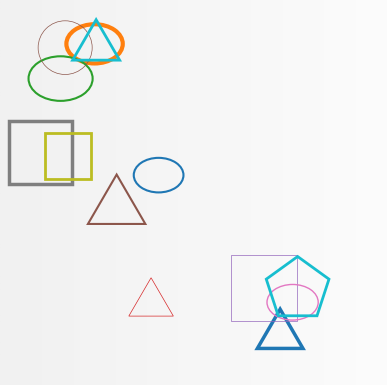[{"shape": "oval", "thickness": 1.5, "radius": 0.32, "center": [0.409, 0.545]}, {"shape": "triangle", "thickness": 2.5, "radius": 0.34, "center": [0.723, 0.129]}, {"shape": "oval", "thickness": 3, "radius": 0.36, "center": [0.244, 0.886]}, {"shape": "oval", "thickness": 1.5, "radius": 0.41, "center": [0.156, 0.796]}, {"shape": "triangle", "thickness": 0.5, "radius": 0.33, "center": [0.39, 0.212]}, {"shape": "square", "thickness": 0.5, "radius": 0.43, "center": [0.681, 0.253]}, {"shape": "circle", "thickness": 0.5, "radius": 0.35, "center": [0.168, 0.876]}, {"shape": "triangle", "thickness": 1.5, "radius": 0.43, "center": [0.301, 0.461]}, {"shape": "oval", "thickness": 1, "radius": 0.33, "center": [0.755, 0.215]}, {"shape": "square", "thickness": 2.5, "radius": 0.41, "center": [0.105, 0.605]}, {"shape": "square", "thickness": 2, "radius": 0.3, "center": [0.175, 0.595]}, {"shape": "pentagon", "thickness": 2, "radius": 0.43, "center": [0.768, 0.249]}, {"shape": "triangle", "thickness": 2, "radius": 0.35, "center": [0.248, 0.879]}]